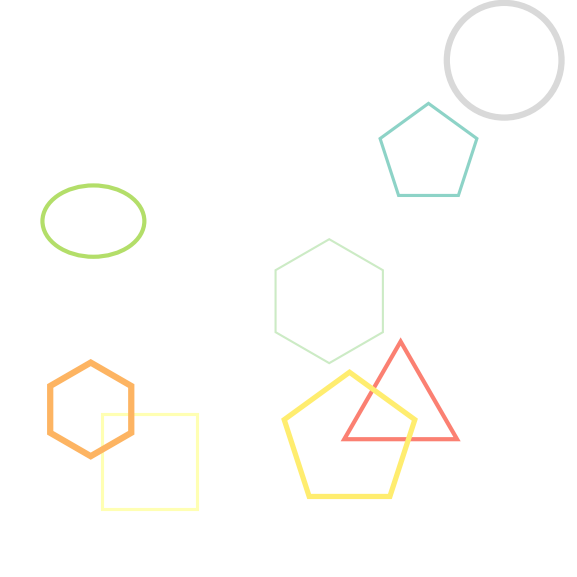[{"shape": "pentagon", "thickness": 1.5, "radius": 0.44, "center": [0.742, 0.732]}, {"shape": "square", "thickness": 1.5, "radius": 0.41, "center": [0.259, 0.201]}, {"shape": "triangle", "thickness": 2, "radius": 0.56, "center": [0.694, 0.295]}, {"shape": "hexagon", "thickness": 3, "radius": 0.41, "center": [0.157, 0.29]}, {"shape": "oval", "thickness": 2, "radius": 0.44, "center": [0.162, 0.616]}, {"shape": "circle", "thickness": 3, "radius": 0.5, "center": [0.873, 0.895]}, {"shape": "hexagon", "thickness": 1, "radius": 0.54, "center": [0.57, 0.478]}, {"shape": "pentagon", "thickness": 2.5, "radius": 0.59, "center": [0.605, 0.236]}]